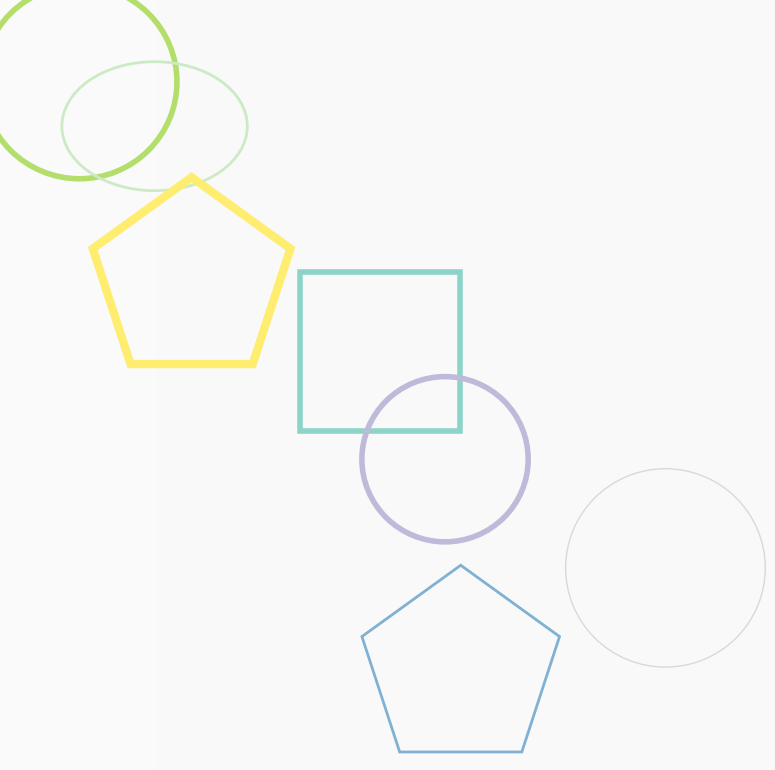[{"shape": "square", "thickness": 2, "radius": 0.52, "center": [0.49, 0.544]}, {"shape": "circle", "thickness": 2, "radius": 0.54, "center": [0.574, 0.404]}, {"shape": "pentagon", "thickness": 1, "radius": 0.67, "center": [0.594, 0.132]}, {"shape": "circle", "thickness": 2, "radius": 0.63, "center": [0.103, 0.894]}, {"shape": "circle", "thickness": 0.5, "radius": 0.64, "center": [0.859, 0.262]}, {"shape": "oval", "thickness": 1, "radius": 0.6, "center": [0.199, 0.836]}, {"shape": "pentagon", "thickness": 3, "radius": 0.67, "center": [0.247, 0.636]}]